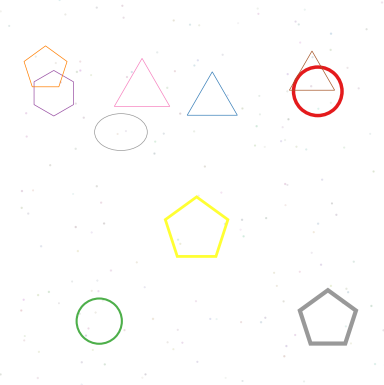[{"shape": "circle", "thickness": 2.5, "radius": 0.31, "center": [0.825, 0.763]}, {"shape": "triangle", "thickness": 0.5, "radius": 0.38, "center": [0.551, 0.738]}, {"shape": "circle", "thickness": 1.5, "radius": 0.29, "center": [0.258, 0.166]}, {"shape": "hexagon", "thickness": 0.5, "radius": 0.3, "center": [0.14, 0.758]}, {"shape": "pentagon", "thickness": 0.5, "radius": 0.29, "center": [0.118, 0.822]}, {"shape": "pentagon", "thickness": 2, "radius": 0.43, "center": [0.511, 0.403]}, {"shape": "triangle", "thickness": 0.5, "radius": 0.34, "center": [0.81, 0.8]}, {"shape": "triangle", "thickness": 0.5, "radius": 0.42, "center": [0.369, 0.765]}, {"shape": "pentagon", "thickness": 3, "radius": 0.38, "center": [0.852, 0.17]}, {"shape": "oval", "thickness": 0.5, "radius": 0.34, "center": [0.314, 0.657]}]